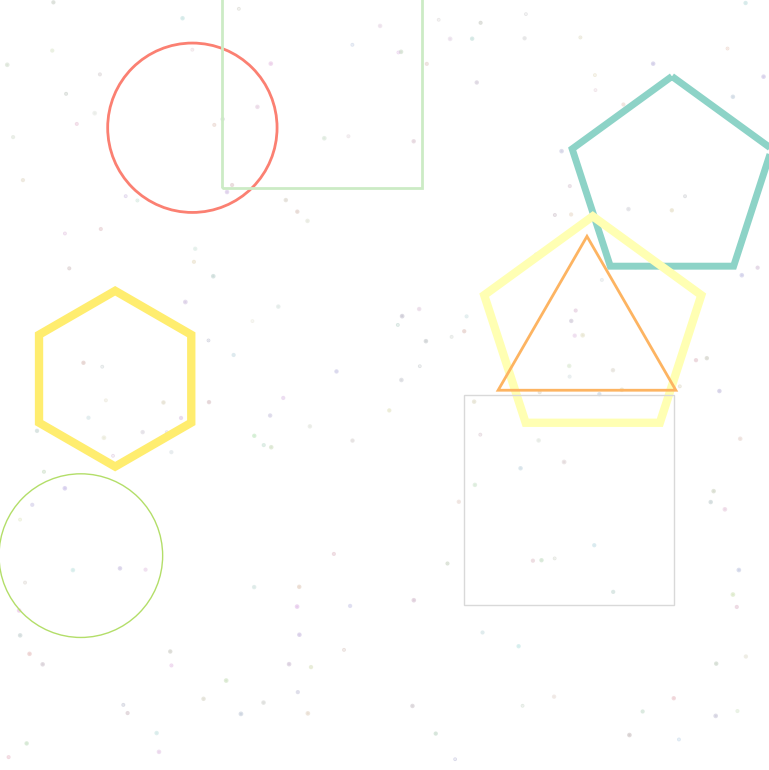[{"shape": "pentagon", "thickness": 2.5, "radius": 0.68, "center": [0.873, 0.765]}, {"shape": "pentagon", "thickness": 3, "radius": 0.74, "center": [0.77, 0.571]}, {"shape": "circle", "thickness": 1, "radius": 0.55, "center": [0.25, 0.834]}, {"shape": "triangle", "thickness": 1, "radius": 0.67, "center": [0.762, 0.56]}, {"shape": "circle", "thickness": 0.5, "radius": 0.53, "center": [0.105, 0.278]}, {"shape": "square", "thickness": 0.5, "radius": 0.68, "center": [0.738, 0.351]}, {"shape": "square", "thickness": 1, "radius": 0.65, "center": [0.418, 0.886]}, {"shape": "hexagon", "thickness": 3, "radius": 0.57, "center": [0.15, 0.508]}]